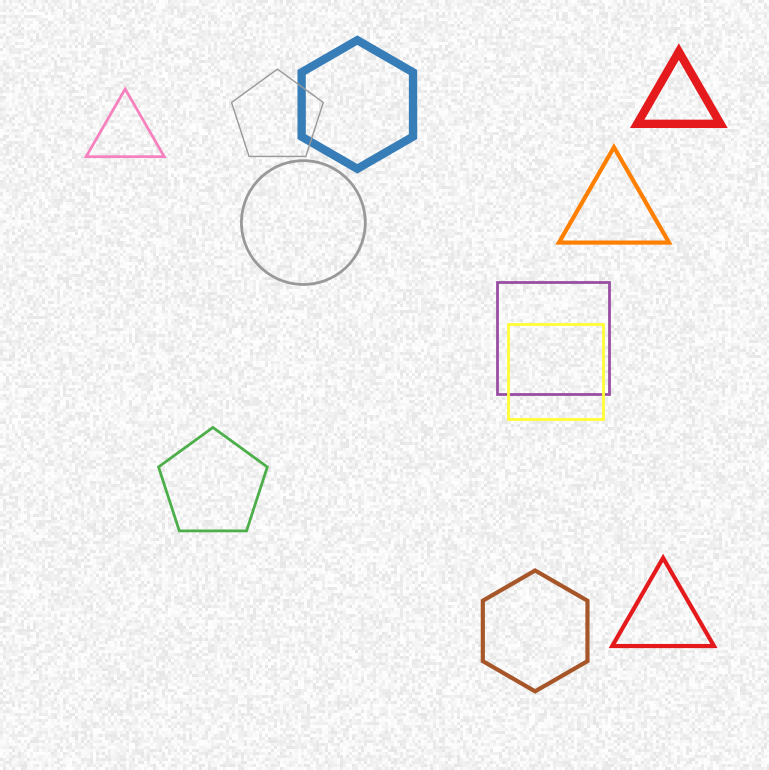[{"shape": "triangle", "thickness": 1.5, "radius": 0.38, "center": [0.861, 0.199]}, {"shape": "triangle", "thickness": 3, "radius": 0.31, "center": [0.882, 0.87]}, {"shape": "hexagon", "thickness": 3, "radius": 0.42, "center": [0.464, 0.864]}, {"shape": "pentagon", "thickness": 1, "radius": 0.37, "center": [0.277, 0.371]}, {"shape": "square", "thickness": 1, "radius": 0.36, "center": [0.719, 0.561]}, {"shape": "triangle", "thickness": 1.5, "radius": 0.41, "center": [0.797, 0.726]}, {"shape": "square", "thickness": 1, "radius": 0.31, "center": [0.722, 0.517]}, {"shape": "hexagon", "thickness": 1.5, "radius": 0.39, "center": [0.695, 0.181]}, {"shape": "triangle", "thickness": 1, "radius": 0.29, "center": [0.163, 0.826]}, {"shape": "pentagon", "thickness": 0.5, "radius": 0.31, "center": [0.36, 0.848]}, {"shape": "circle", "thickness": 1, "radius": 0.4, "center": [0.394, 0.711]}]